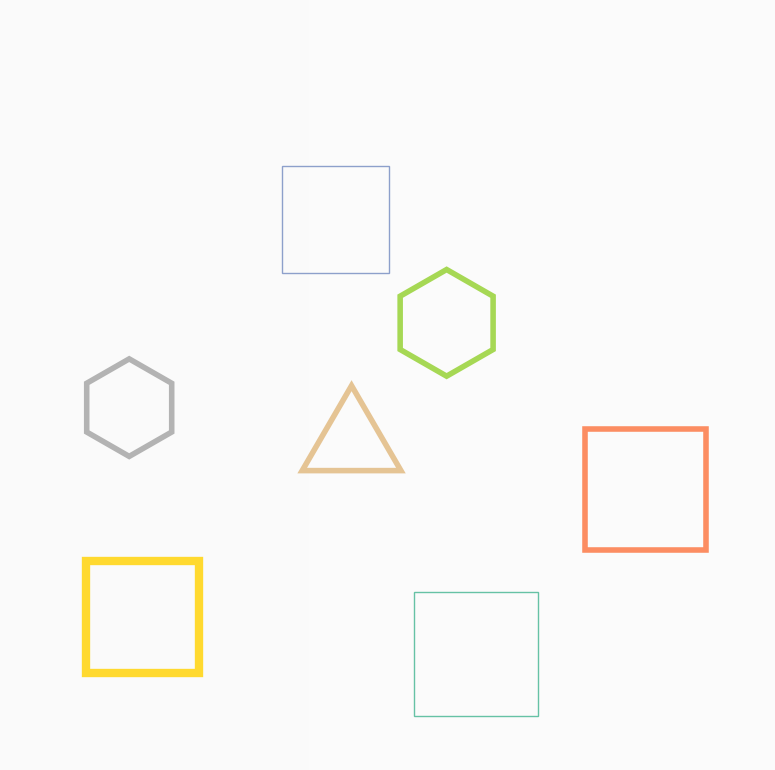[{"shape": "square", "thickness": 0.5, "radius": 0.4, "center": [0.614, 0.15]}, {"shape": "square", "thickness": 2, "radius": 0.39, "center": [0.832, 0.364]}, {"shape": "square", "thickness": 0.5, "radius": 0.35, "center": [0.433, 0.715]}, {"shape": "hexagon", "thickness": 2, "radius": 0.35, "center": [0.576, 0.581]}, {"shape": "square", "thickness": 3, "radius": 0.37, "center": [0.184, 0.199]}, {"shape": "triangle", "thickness": 2, "radius": 0.37, "center": [0.454, 0.426]}, {"shape": "hexagon", "thickness": 2, "radius": 0.32, "center": [0.167, 0.471]}]